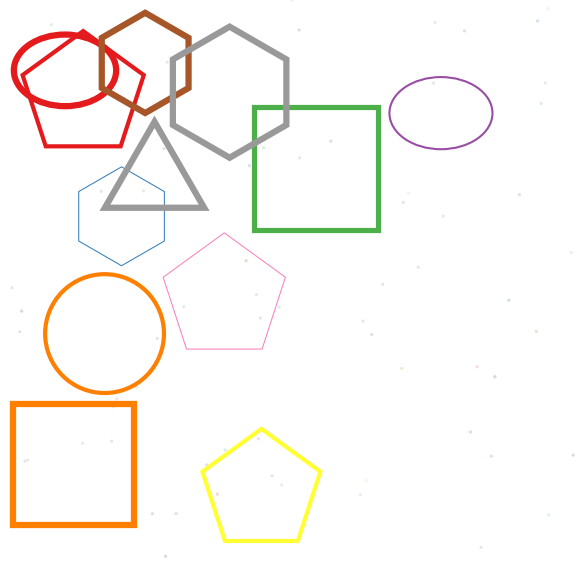[{"shape": "pentagon", "thickness": 2, "radius": 0.55, "center": [0.144, 0.835]}, {"shape": "oval", "thickness": 3, "radius": 0.44, "center": [0.113, 0.877]}, {"shape": "hexagon", "thickness": 0.5, "radius": 0.43, "center": [0.21, 0.625]}, {"shape": "square", "thickness": 2.5, "radius": 0.54, "center": [0.548, 0.707]}, {"shape": "oval", "thickness": 1, "radius": 0.45, "center": [0.764, 0.803]}, {"shape": "square", "thickness": 3, "radius": 0.52, "center": [0.127, 0.194]}, {"shape": "circle", "thickness": 2, "radius": 0.51, "center": [0.181, 0.421]}, {"shape": "pentagon", "thickness": 2, "radius": 0.54, "center": [0.453, 0.149]}, {"shape": "hexagon", "thickness": 3, "radius": 0.43, "center": [0.251, 0.89]}, {"shape": "pentagon", "thickness": 0.5, "radius": 0.56, "center": [0.388, 0.485]}, {"shape": "triangle", "thickness": 3, "radius": 0.5, "center": [0.268, 0.689]}, {"shape": "hexagon", "thickness": 3, "radius": 0.57, "center": [0.398, 0.839]}]